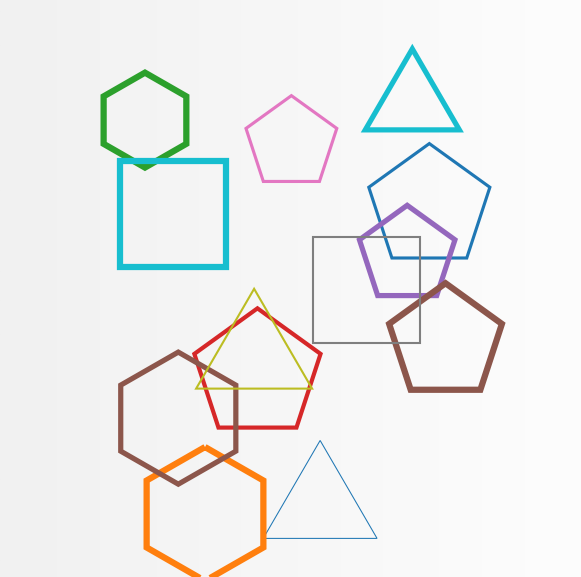[{"shape": "triangle", "thickness": 0.5, "radius": 0.57, "center": [0.551, 0.123]}, {"shape": "pentagon", "thickness": 1.5, "radius": 0.55, "center": [0.739, 0.641]}, {"shape": "hexagon", "thickness": 3, "radius": 0.58, "center": [0.353, 0.109]}, {"shape": "hexagon", "thickness": 3, "radius": 0.41, "center": [0.249, 0.791]}, {"shape": "pentagon", "thickness": 2, "radius": 0.57, "center": [0.443, 0.351]}, {"shape": "pentagon", "thickness": 2.5, "radius": 0.43, "center": [0.701, 0.557]}, {"shape": "pentagon", "thickness": 3, "radius": 0.51, "center": [0.766, 0.407]}, {"shape": "hexagon", "thickness": 2.5, "radius": 0.57, "center": [0.307, 0.275]}, {"shape": "pentagon", "thickness": 1.5, "radius": 0.41, "center": [0.501, 0.751]}, {"shape": "square", "thickness": 1, "radius": 0.46, "center": [0.63, 0.496]}, {"shape": "triangle", "thickness": 1, "radius": 0.58, "center": [0.437, 0.384]}, {"shape": "triangle", "thickness": 2.5, "radius": 0.47, "center": [0.709, 0.821]}, {"shape": "square", "thickness": 3, "radius": 0.46, "center": [0.297, 0.629]}]